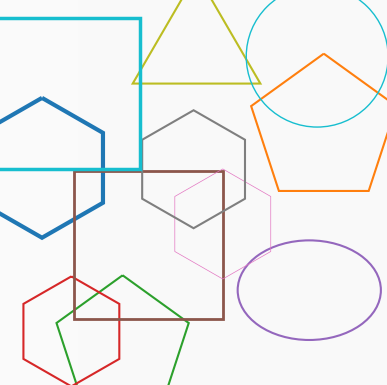[{"shape": "hexagon", "thickness": 3, "radius": 0.91, "center": [0.108, 0.564]}, {"shape": "pentagon", "thickness": 1.5, "radius": 0.99, "center": [0.836, 0.663]}, {"shape": "pentagon", "thickness": 1.5, "radius": 0.9, "center": [0.316, 0.106]}, {"shape": "hexagon", "thickness": 1.5, "radius": 0.71, "center": [0.184, 0.139]}, {"shape": "oval", "thickness": 1.5, "radius": 0.92, "center": [0.798, 0.246]}, {"shape": "square", "thickness": 2, "radius": 0.96, "center": [0.384, 0.363]}, {"shape": "hexagon", "thickness": 0.5, "radius": 0.71, "center": [0.575, 0.418]}, {"shape": "hexagon", "thickness": 1.5, "radius": 0.77, "center": [0.5, 0.56]}, {"shape": "triangle", "thickness": 1.5, "radius": 0.95, "center": [0.507, 0.878]}, {"shape": "circle", "thickness": 1, "radius": 0.92, "center": [0.819, 0.853]}, {"shape": "square", "thickness": 2.5, "radius": 0.98, "center": [0.164, 0.757]}]